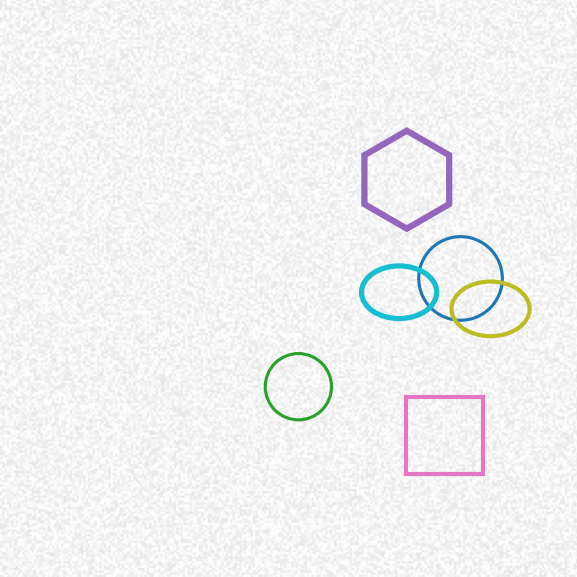[{"shape": "circle", "thickness": 1.5, "radius": 0.36, "center": [0.797, 0.517]}, {"shape": "circle", "thickness": 1.5, "radius": 0.29, "center": [0.517, 0.33]}, {"shape": "hexagon", "thickness": 3, "radius": 0.42, "center": [0.704, 0.688]}, {"shape": "square", "thickness": 2, "radius": 0.33, "center": [0.77, 0.245]}, {"shape": "oval", "thickness": 2, "radius": 0.34, "center": [0.849, 0.464]}, {"shape": "oval", "thickness": 2.5, "radius": 0.33, "center": [0.691, 0.493]}]